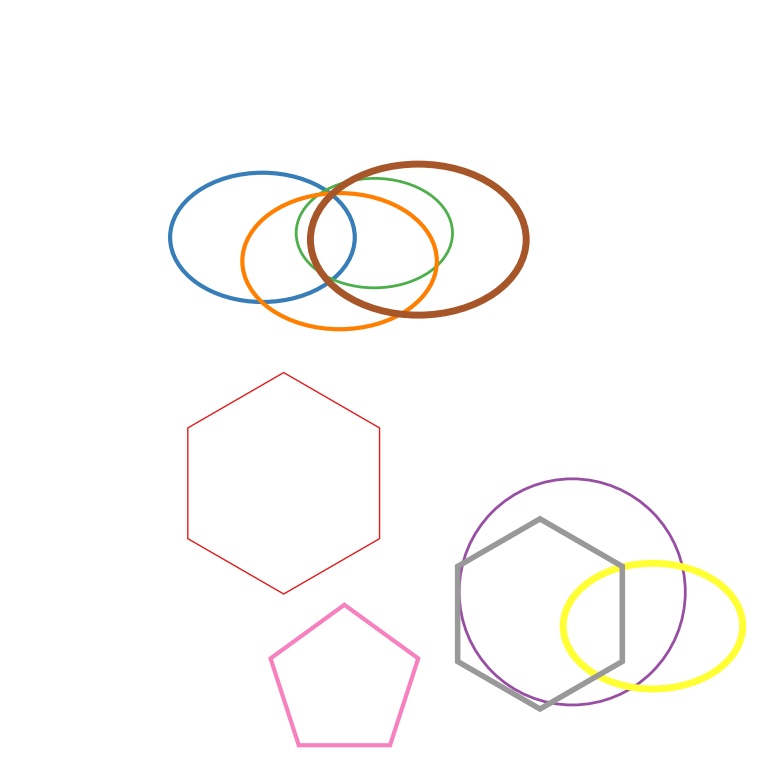[{"shape": "hexagon", "thickness": 0.5, "radius": 0.72, "center": [0.368, 0.372]}, {"shape": "oval", "thickness": 1.5, "radius": 0.6, "center": [0.341, 0.692]}, {"shape": "oval", "thickness": 1, "radius": 0.51, "center": [0.486, 0.697]}, {"shape": "circle", "thickness": 1, "radius": 0.73, "center": [0.743, 0.231]}, {"shape": "oval", "thickness": 1.5, "radius": 0.63, "center": [0.441, 0.661]}, {"shape": "oval", "thickness": 2.5, "radius": 0.58, "center": [0.848, 0.187]}, {"shape": "oval", "thickness": 2.5, "radius": 0.7, "center": [0.543, 0.689]}, {"shape": "pentagon", "thickness": 1.5, "radius": 0.5, "center": [0.447, 0.114]}, {"shape": "hexagon", "thickness": 2, "radius": 0.62, "center": [0.701, 0.203]}]